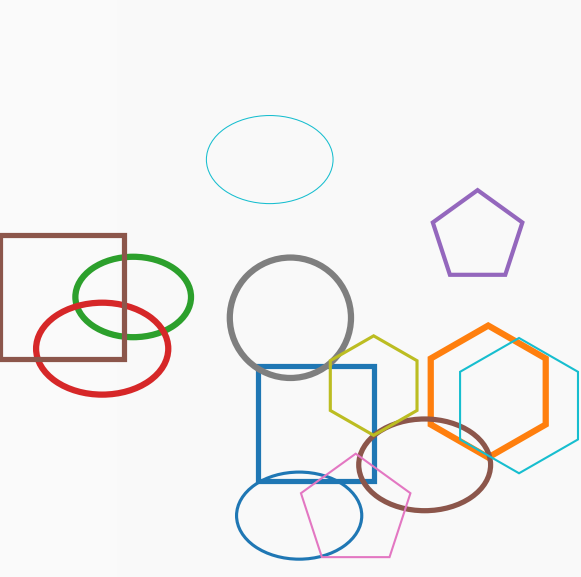[{"shape": "oval", "thickness": 1.5, "radius": 0.54, "center": [0.515, 0.106]}, {"shape": "square", "thickness": 2.5, "radius": 0.5, "center": [0.544, 0.267]}, {"shape": "hexagon", "thickness": 3, "radius": 0.57, "center": [0.84, 0.321]}, {"shape": "oval", "thickness": 3, "radius": 0.5, "center": [0.229, 0.485]}, {"shape": "oval", "thickness": 3, "radius": 0.57, "center": [0.176, 0.395]}, {"shape": "pentagon", "thickness": 2, "radius": 0.41, "center": [0.822, 0.589]}, {"shape": "square", "thickness": 2.5, "radius": 0.54, "center": [0.106, 0.485]}, {"shape": "oval", "thickness": 2.5, "radius": 0.57, "center": [0.731, 0.194]}, {"shape": "pentagon", "thickness": 1, "radius": 0.5, "center": [0.612, 0.115]}, {"shape": "circle", "thickness": 3, "radius": 0.52, "center": [0.5, 0.449]}, {"shape": "hexagon", "thickness": 1.5, "radius": 0.43, "center": [0.643, 0.331]}, {"shape": "hexagon", "thickness": 1, "radius": 0.59, "center": [0.893, 0.297]}, {"shape": "oval", "thickness": 0.5, "radius": 0.54, "center": [0.464, 0.723]}]